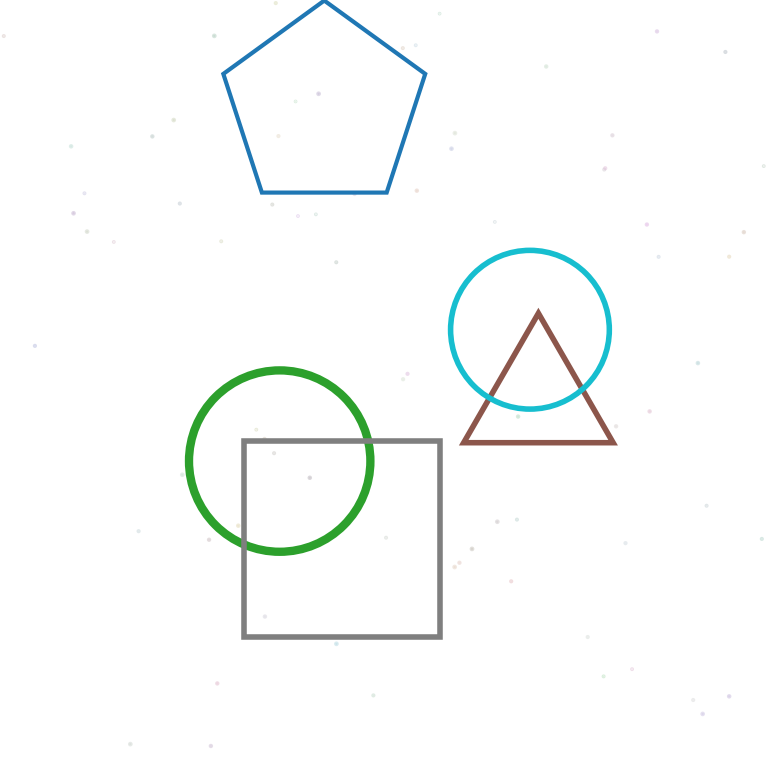[{"shape": "pentagon", "thickness": 1.5, "radius": 0.69, "center": [0.421, 0.861]}, {"shape": "circle", "thickness": 3, "radius": 0.59, "center": [0.363, 0.401]}, {"shape": "triangle", "thickness": 2, "radius": 0.56, "center": [0.699, 0.481]}, {"shape": "square", "thickness": 2, "radius": 0.64, "center": [0.444, 0.3]}, {"shape": "circle", "thickness": 2, "radius": 0.52, "center": [0.688, 0.572]}]